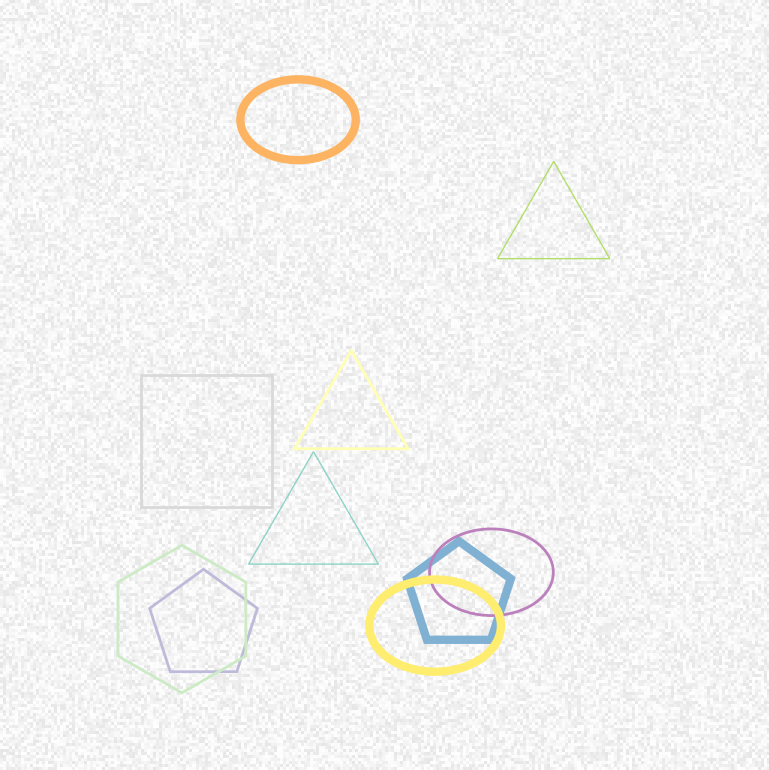[{"shape": "triangle", "thickness": 0.5, "radius": 0.49, "center": [0.407, 0.316]}, {"shape": "triangle", "thickness": 1, "radius": 0.43, "center": [0.456, 0.46]}, {"shape": "pentagon", "thickness": 1, "radius": 0.37, "center": [0.264, 0.187]}, {"shape": "pentagon", "thickness": 3, "radius": 0.35, "center": [0.596, 0.226]}, {"shape": "oval", "thickness": 3, "radius": 0.37, "center": [0.387, 0.844]}, {"shape": "triangle", "thickness": 0.5, "radius": 0.42, "center": [0.719, 0.706]}, {"shape": "square", "thickness": 1, "radius": 0.43, "center": [0.268, 0.427]}, {"shape": "oval", "thickness": 1, "radius": 0.4, "center": [0.638, 0.257]}, {"shape": "hexagon", "thickness": 1, "radius": 0.48, "center": [0.236, 0.196]}, {"shape": "oval", "thickness": 3, "radius": 0.43, "center": [0.565, 0.188]}]